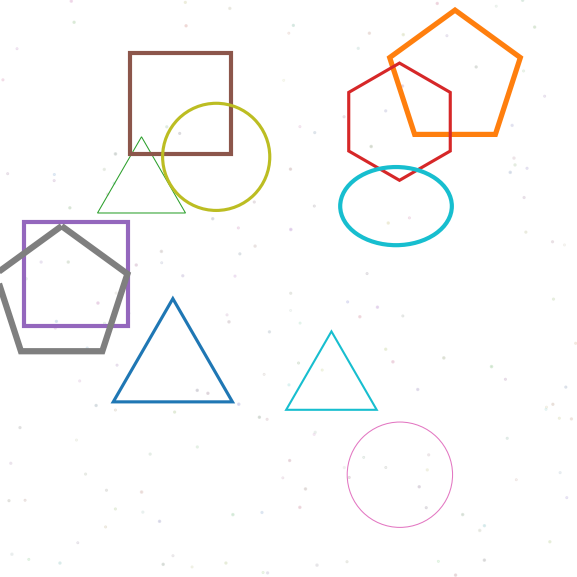[{"shape": "triangle", "thickness": 1.5, "radius": 0.6, "center": [0.299, 0.363]}, {"shape": "pentagon", "thickness": 2.5, "radius": 0.59, "center": [0.788, 0.863]}, {"shape": "triangle", "thickness": 0.5, "radius": 0.44, "center": [0.245, 0.674]}, {"shape": "hexagon", "thickness": 1.5, "radius": 0.51, "center": [0.692, 0.788]}, {"shape": "square", "thickness": 2, "radius": 0.45, "center": [0.131, 0.524]}, {"shape": "square", "thickness": 2, "radius": 0.44, "center": [0.313, 0.82]}, {"shape": "circle", "thickness": 0.5, "radius": 0.46, "center": [0.692, 0.177]}, {"shape": "pentagon", "thickness": 3, "radius": 0.6, "center": [0.107, 0.488]}, {"shape": "circle", "thickness": 1.5, "radius": 0.46, "center": [0.374, 0.728]}, {"shape": "triangle", "thickness": 1, "radius": 0.45, "center": [0.574, 0.335]}, {"shape": "oval", "thickness": 2, "radius": 0.48, "center": [0.686, 0.642]}]